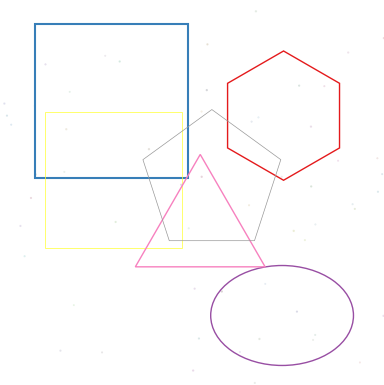[{"shape": "hexagon", "thickness": 1, "radius": 0.84, "center": [0.736, 0.7]}, {"shape": "square", "thickness": 1.5, "radius": 1.0, "center": [0.289, 0.738]}, {"shape": "oval", "thickness": 1, "radius": 0.93, "center": [0.733, 0.181]}, {"shape": "square", "thickness": 0.5, "radius": 0.89, "center": [0.295, 0.533]}, {"shape": "triangle", "thickness": 1, "radius": 0.97, "center": [0.52, 0.404]}, {"shape": "pentagon", "thickness": 0.5, "radius": 0.94, "center": [0.55, 0.527]}]